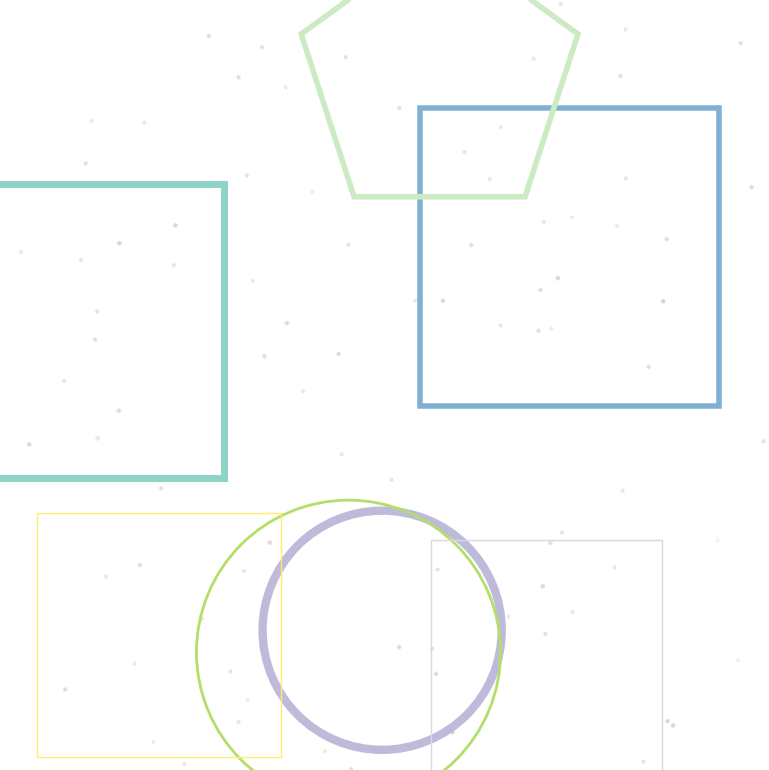[{"shape": "square", "thickness": 2.5, "radius": 0.95, "center": [0.1, 0.571]}, {"shape": "circle", "thickness": 3, "radius": 0.78, "center": [0.496, 0.181]}, {"shape": "square", "thickness": 2, "radius": 0.97, "center": [0.739, 0.666]}, {"shape": "circle", "thickness": 1, "radius": 0.99, "center": [0.453, 0.153]}, {"shape": "square", "thickness": 0.5, "radius": 0.75, "center": [0.71, 0.149]}, {"shape": "pentagon", "thickness": 2, "radius": 0.94, "center": [0.571, 0.897]}, {"shape": "square", "thickness": 0.5, "radius": 0.79, "center": [0.206, 0.175]}]